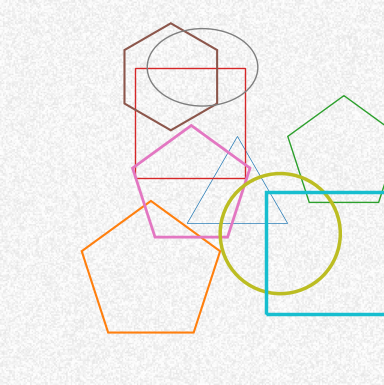[{"shape": "triangle", "thickness": 0.5, "radius": 0.75, "center": [0.617, 0.495]}, {"shape": "pentagon", "thickness": 1.5, "radius": 0.94, "center": [0.392, 0.289]}, {"shape": "pentagon", "thickness": 1, "radius": 0.77, "center": [0.893, 0.598]}, {"shape": "square", "thickness": 1, "radius": 0.71, "center": [0.494, 0.681]}, {"shape": "hexagon", "thickness": 1.5, "radius": 0.69, "center": [0.444, 0.801]}, {"shape": "pentagon", "thickness": 2, "radius": 0.8, "center": [0.497, 0.514]}, {"shape": "oval", "thickness": 1, "radius": 0.72, "center": [0.526, 0.825]}, {"shape": "circle", "thickness": 2.5, "radius": 0.78, "center": [0.728, 0.393]}, {"shape": "square", "thickness": 2.5, "radius": 0.79, "center": [0.85, 0.343]}]